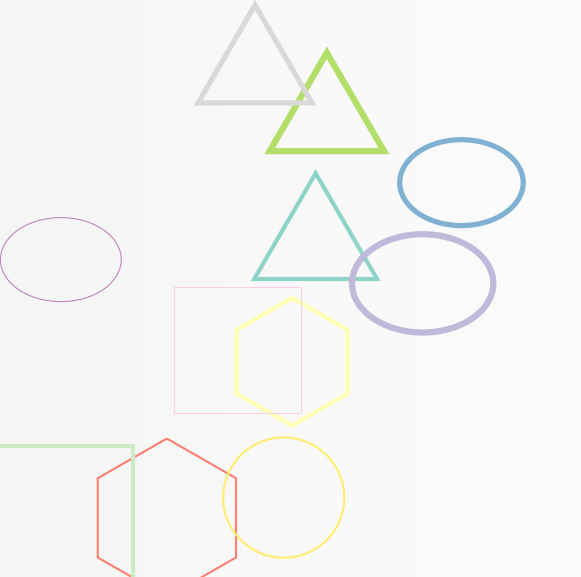[{"shape": "triangle", "thickness": 2, "radius": 0.61, "center": [0.543, 0.577]}, {"shape": "hexagon", "thickness": 2, "radius": 0.55, "center": [0.502, 0.373]}, {"shape": "oval", "thickness": 3, "radius": 0.61, "center": [0.727, 0.508]}, {"shape": "hexagon", "thickness": 1, "radius": 0.69, "center": [0.287, 0.102]}, {"shape": "oval", "thickness": 2.5, "radius": 0.53, "center": [0.794, 0.683]}, {"shape": "triangle", "thickness": 3, "radius": 0.57, "center": [0.562, 0.794]}, {"shape": "square", "thickness": 0.5, "radius": 0.55, "center": [0.409, 0.392]}, {"shape": "triangle", "thickness": 2.5, "radius": 0.57, "center": [0.439, 0.877]}, {"shape": "oval", "thickness": 0.5, "radius": 0.52, "center": [0.105, 0.55]}, {"shape": "square", "thickness": 2, "radius": 0.6, "center": [0.109, 0.106]}, {"shape": "circle", "thickness": 1, "radius": 0.52, "center": [0.488, 0.137]}]